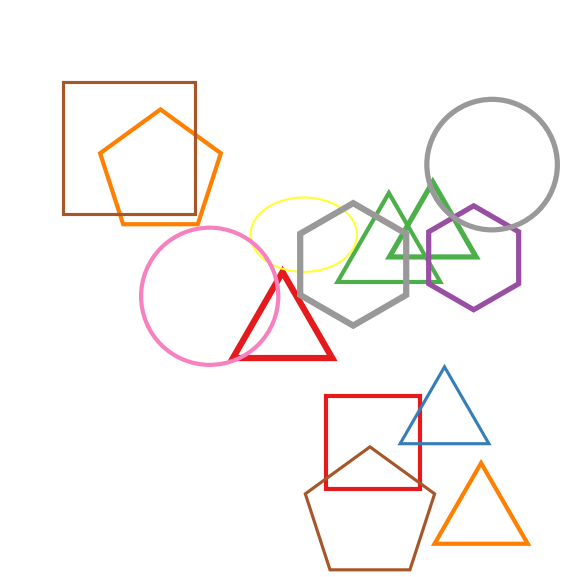[{"shape": "square", "thickness": 2, "radius": 0.4, "center": [0.646, 0.233]}, {"shape": "triangle", "thickness": 3, "radius": 0.5, "center": [0.489, 0.429]}, {"shape": "triangle", "thickness": 1.5, "radius": 0.44, "center": [0.77, 0.275]}, {"shape": "triangle", "thickness": 2.5, "radius": 0.43, "center": [0.749, 0.598]}, {"shape": "triangle", "thickness": 2, "radius": 0.51, "center": [0.673, 0.562]}, {"shape": "hexagon", "thickness": 2.5, "radius": 0.45, "center": [0.82, 0.553]}, {"shape": "triangle", "thickness": 2, "radius": 0.47, "center": [0.833, 0.104]}, {"shape": "pentagon", "thickness": 2, "radius": 0.55, "center": [0.278, 0.7]}, {"shape": "oval", "thickness": 1, "radius": 0.46, "center": [0.526, 0.593]}, {"shape": "square", "thickness": 1.5, "radius": 0.57, "center": [0.224, 0.742]}, {"shape": "pentagon", "thickness": 1.5, "radius": 0.59, "center": [0.641, 0.108]}, {"shape": "circle", "thickness": 2, "radius": 0.59, "center": [0.363, 0.486]}, {"shape": "circle", "thickness": 2.5, "radius": 0.57, "center": [0.852, 0.714]}, {"shape": "hexagon", "thickness": 3, "radius": 0.53, "center": [0.612, 0.541]}]